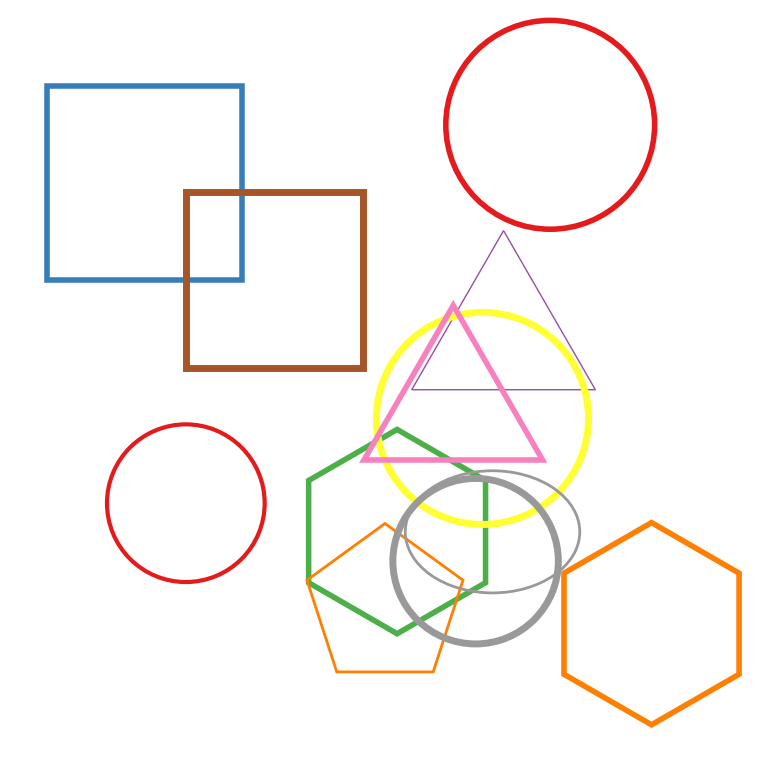[{"shape": "circle", "thickness": 1.5, "radius": 0.51, "center": [0.241, 0.346]}, {"shape": "circle", "thickness": 2, "radius": 0.68, "center": [0.715, 0.838]}, {"shape": "square", "thickness": 2, "radius": 0.63, "center": [0.188, 0.763]}, {"shape": "hexagon", "thickness": 2, "radius": 0.66, "center": [0.516, 0.31]}, {"shape": "triangle", "thickness": 0.5, "radius": 0.69, "center": [0.654, 0.563]}, {"shape": "hexagon", "thickness": 2, "radius": 0.66, "center": [0.846, 0.19]}, {"shape": "pentagon", "thickness": 1, "radius": 0.53, "center": [0.5, 0.214]}, {"shape": "circle", "thickness": 2.5, "radius": 0.69, "center": [0.627, 0.457]}, {"shape": "square", "thickness": 2.5, "radius": 0.57, "center": [0.356, 0.636]}, {"shape": "triangle", "thickness": 2, "radius": 0.67, "center": [0.589, 0.47]}, {"shape": "oval", "thickness": 1, "radius": 0.57, "center": [0.64, 0.309]}, {"shape": "circle", "thickness": 2.5, "radius": 0.54, "center": [0.618, 0.271]}]